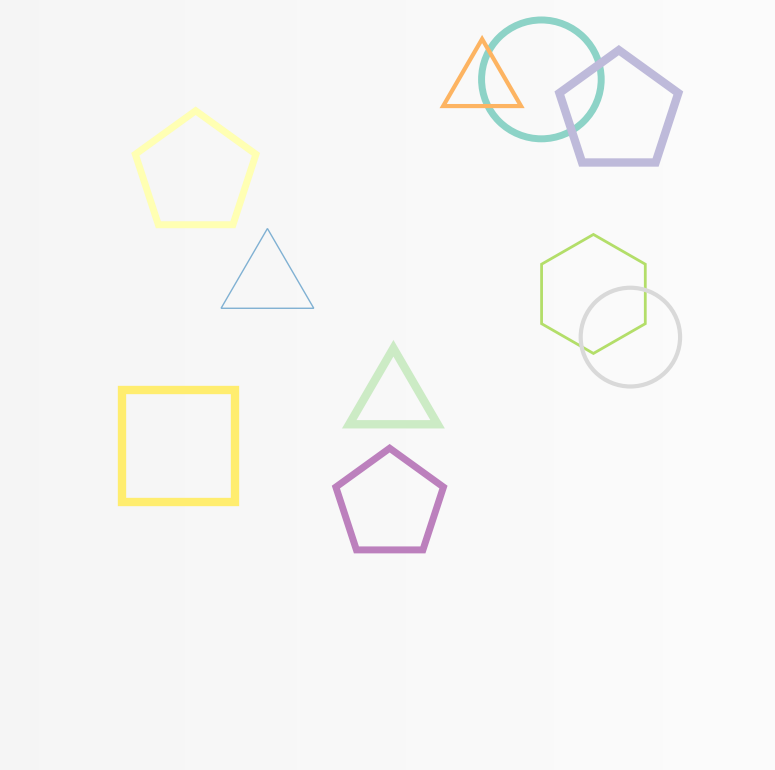[{"shape": "circle", "thickness": 2.5, "radius": 0.39, "center": [0.699, 0.897]}, {"shape": "pentagon", "thickness": 2.5, "radius": 0.41, "center": [0.252, 0.774]}, {"shape": "pentagon", "thickness": 3, "radius": 0.4, "center": [0.799, 0.854]}, {"shape": "triangle", "thickness": 0.5, "radius": 0.35, "center": [0.345, 0.634]}, {"shape": "triangle", "thickness": 1.5, "radius": 0.29, "center": [0.622, 0.891]}, {"shape": "hexagon", "thickness": 1, "radius": 0.39, "center": [0.766, 0.618]}, {"shape": "circle", "thickness": 1.5, "radius": 0.32, "center": [0.813, 0.562]}, {"shape": "pentagon", "thickness": 2.5, "radius": 0.36, "center": [0.503, 0.345]}, {"shape": "triangle", "thickness": 3, "radius": 0.33, "center": [0.508, 0.482]}, {"shape": "square", "thickness": 3, "radius": 0.36, "center": [0.23, 0.421]}]